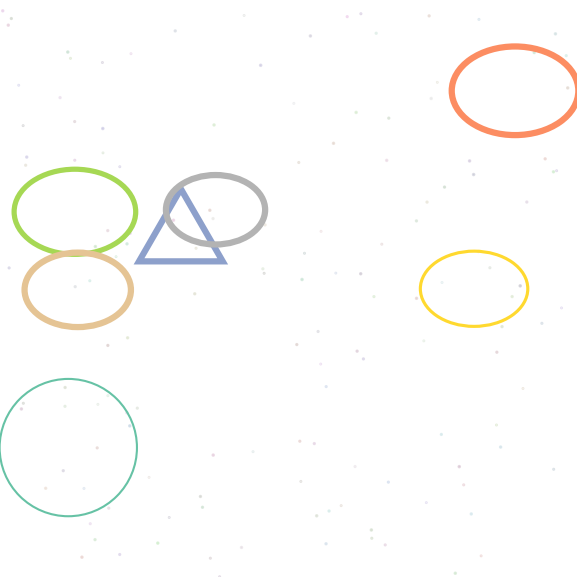[{"shape": "circle", "thickness": 1, "radius": 0.59, "center": [0.118, 0.224]}, {"shape": "oval", "thickness": 3, "radius": 0.55, "center": [0.892, 0.842]}, {"shape": "triangle", "thickness": 3, "radius": 0.42, "center": [0.313, 0.588]}, {"shape": "oval", "thickness": 2.5, "radius": 0.53, "center": [0.13, 0.632]}, {"shape": "oval", "thickness": 1.5, "radius": 0.47, "center": [0.821, 0.499]}, {"shape": "oval", "thickness": 3, "radius": 0.46, "center": [0.135, 0.497]}, {"shape": "oval", "thickness": 3, "radius": 0.43, "center": [0.373, 0.636]}]